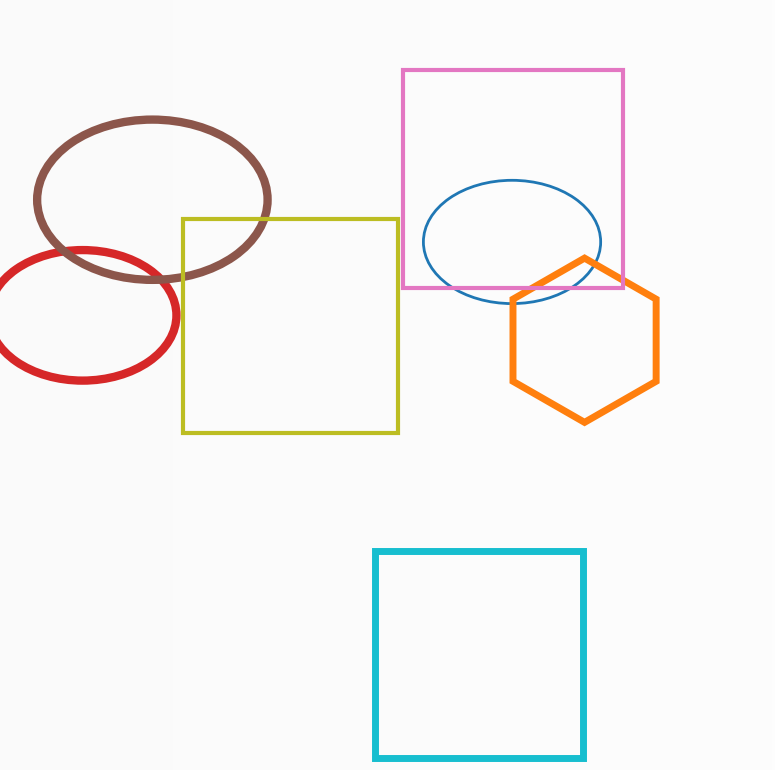[{"shape": "oval", "thickness": 1, "radius": 0.57, "center": [0.661, 0.686]}, {"shape": "hexagon", "thickness": 2.5, "radius": 0.53, "center": [0.754, 0.558]}, {"shape": "oval", "thickness": 3, "radius": 0.61, "center": [0.107, 0.59]}, {"shape": "oval", "thickness": 3, "radius": 0.74, "center": [0.197, 0.741]}, {"shape": "square", "thickness": 1.5, "radius": 0.71, "center": [0.661, 0.767]}, {"shape": "square", "thickness": 1.5, "radius": 0.7, "center": [0.375, 0.577]}, {"shape": "square", "thickness": 2.5, "radius": 0.67, "center": [0.618, 0.15]}]